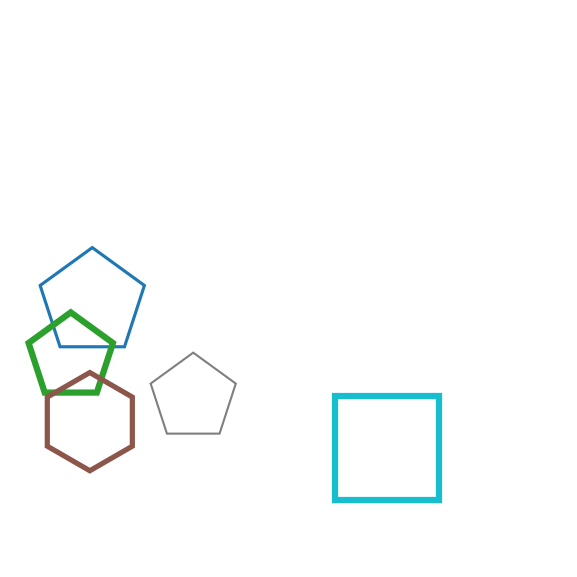[{"shape": "pentagon", "thickness": 1.5, "radius": 0.47, "center": [0.16, 0.475]}, {"shape": "pentagon", "thickness": 3, "radius": 0.38, "center": [0.123, 0.381]}, {"shape": "hexagon", "thickness": 2.5, "radius": 0.43, "center": [0.156, 0.269]}, {"shape": "pentagon", "thickness": 1, "radius": 0.39, "center": [0.335, 0.311]}, {"shape": "square", "thickness": 3, "radius": 0.45, "center": [0.67, 0.223]}]